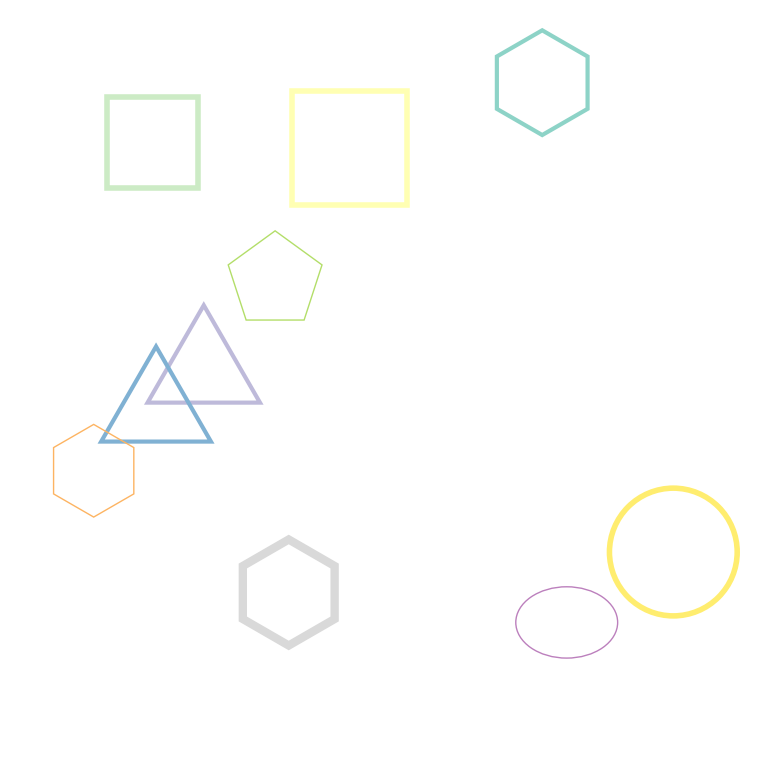[{"shape": "hexagon", "thickness": 1.5, "radius": 0.34, "center": [0.704, 0.893]}, {"shape": "square", "thickness": 2, "radius": 0.37, "center": [0.453, 0.808]}, {"shape": "triangle", "thickness": 1.5, "radius": 0.42, "center": [0.265, 0.519]}, {"shape": "triangle", "thickness": 1.5, "radius": 0.41, "center": [0.203, 0.468]}, {"shape": "hexagon", "thickness": 0.5, "radius": 0.3, "center": [0.122, 0.389]}, {"shape": "pentagon", "thickness": 0.5, "radius": 0.32, "center": [0.357, 0.636]}, {"shape": "hexagon", "thickness": 3, "radius": 0.34, "center": [0.375, 0.231]}, {"shape": "oval", "thickness": 0.5, "radius": 0.33, "center": [0.736, 0.192]}, {"shape": "square", "thickness": 2, "radius": 0.29, "center": [0.198, 0.815]}, {"shape": "circle", "thickness": 2, "radius": 0.41, "center": [0.874, 0.283]}]